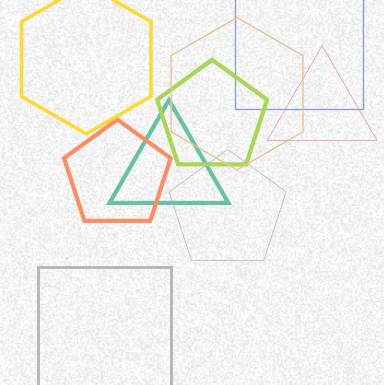[{"shape": "triangle", "thickness": 3, "radius": 0.89, "center": [0.439, 0.562]}, {"shape": "pentagon", "thickness": 3, "radius": 0.73, "center": [0.305, 0.544]}, {"shape": "square", "thickness": 1, "radius": 0.83, "center": [0.777, 0.884]}, {"shape": "triangle", "thickness": 0.5, "radius": 0.82, "center": [0.837, 0.717]}, {"shape": "pentagon", "thickness": 3, "radius": 0.75, "center": [0.551, 0.695]}, {"shape": "hexagon", "thickness": 2.5, "radius": 0.97, "center": [0.224, 0.847]}, {"shape": "hexagon", "thickness": 1, "radius": 0.99, "center": [0.616, 0.757]}, {"shape": "pentagon", "thickness": 0.5, "radius": 0.8, "center": [0.591, 0.452]}, {"shape": "square", "thickness": 2, "radius": 0.86, "center": [0.271, 0.135]}]